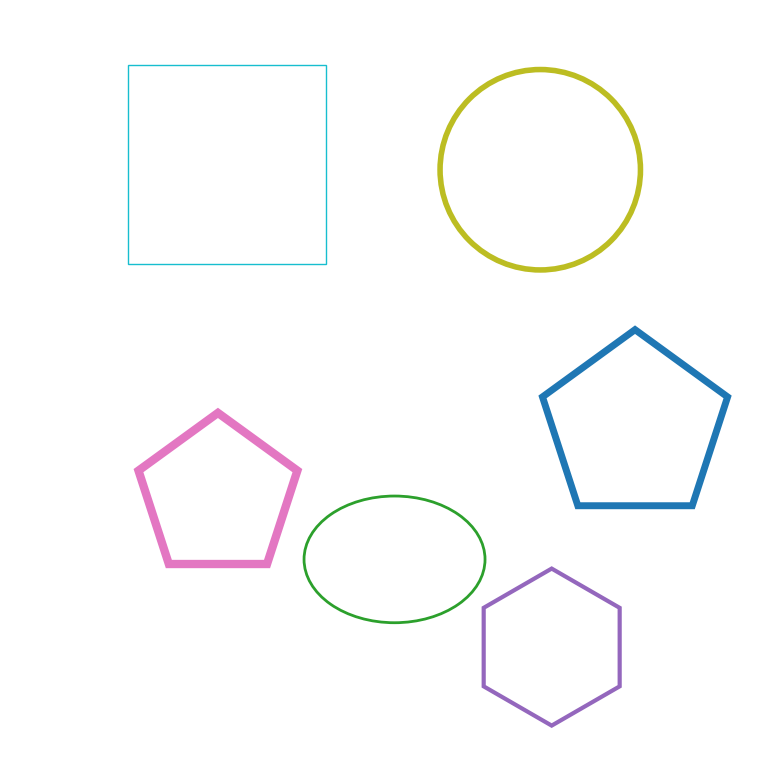[{"shape": "pentagon", "thickness": 2.5, "radius": 0.63, "center": [0.825, 0.445]}, {"shape": "oval", "thickness": 1, "radius": 0.59, "center": [0.512, 0.274]}, {"shape": "hexagon", "thickness": 1.5, "radius": 0.51, "center": [0.716, 0.16]}, {"shape": "pentagon", "thickness": 3, "radius": 0.54, "center": [0.283, 0.355]}, {"shape": "circle", "thickness": 2, "radius": 0.65, "center": [0.702, 0.78]}, {"shape": "square", "thickness": 0.5, "radius": 0.65, "center": [0.295, 0.786]}]